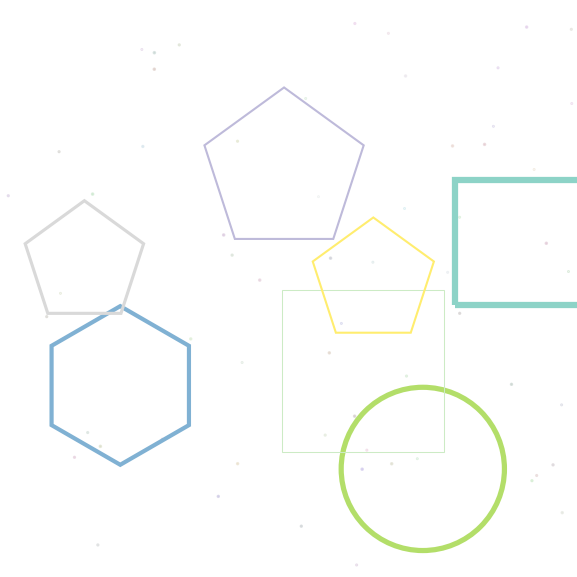[{"shape": "square", "thickness": 3, "radius": 0.54, "center": [0.895, 0.58]}, {"shape": "pentagon", "thickness": 1, "radius": 0.72, "center": [0.492, 0.703]}, {"shape": "hexagon", "thickness": 2, "radius": 0.69, "center": [0.208, 0.332]}, {"shape": "circle", "thickness": 2.5, "radius": 0.71, "center": [0.732, 0.187]}, {"shape": "pentagon", "thickness": 1.5, "radius": 0.54, "center": [0.146, 0.544]}, {"shape": "square", "thickness": 0.5, "radius": 0.7, "center": [0.628, 0.356]}, {"shape": "pentagon", "thickness": 1, "radius": 0.55, "center": [0.646, 0.512]}]